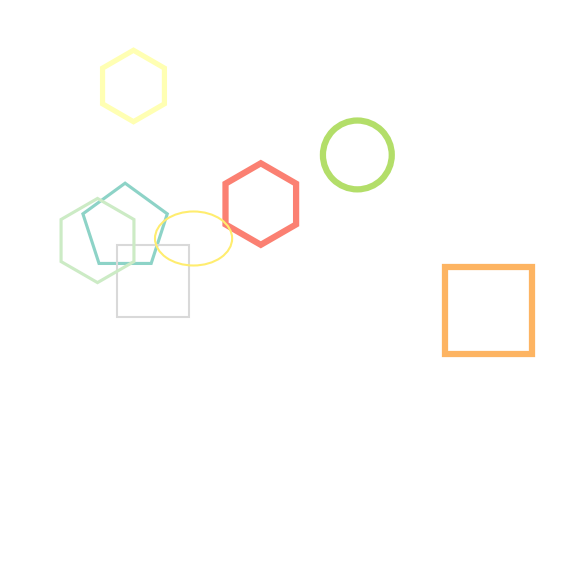[{"shape": "pentagon", "thickness": 1.5, "radius": 0.38, "center": [0.217, 0.605]}, {"shape": "hexagon", "thickness": 2.5, "radius": 0.31, "center": [0.231, 0.85]}, {"shape": "hexagon", "thickness": 3, "radius": 0.35, "center": [0.452, 0.646]}, {"shape": "square", "thickness": 3, "radius": 0.37, "center": [0.846, 0.461]}, {"shape": "circle", "thickness": 3, "radius": 0.3, "center": [0.619, 0.731]}, {"shape": "square", "thickness": 1, "radius": 0.31, "center": [0.264, 0.513]}, {"shape": "hexagon", "thickness": 1.5, "radius": 0.36, "center": [0.169, 0.583]}, {"shape": "oval", "thickness": 1, "radius": 0.33, "center": [0.335, 0.586]}]